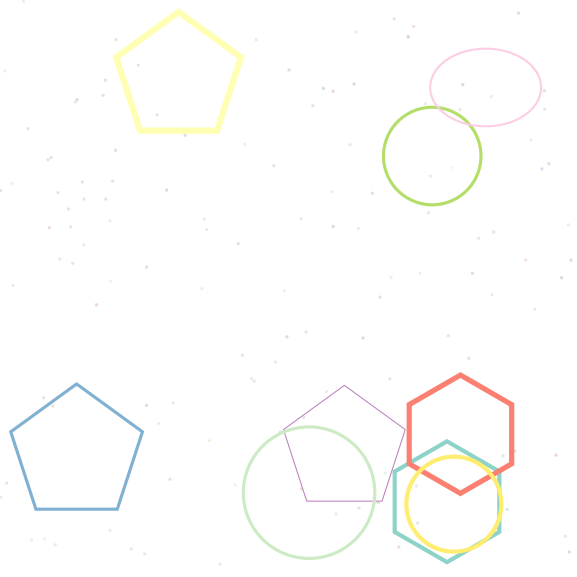[{"shape": "hexagon", "thickness": 2, "radius": 0.52, "center": [0.774, 0.13]}, {"shape": "pentagon", "thickness": 3, "radius": 0.57, "center": [0.309, 0.865]}, {"shape": "hexagon", "thickness": 2.5, "radius": 0.51, "center": [0.797, 0.247]}, {"shape": "pentagon", "thickness": 1.5, "radius": 0.6, "center": [0.133, 0.214]}, {"shape": "circle", "thickness": 1.5, "radius": 0.42, "center": [0.748, 0.729]}, {"shape": "oval", "thickness": 1, "radius": 0.48, "center": [0.841, 0.848]}, {"shape": "pentagon", "thickness": 0.5, "radius": 0.55, "center": [0.596, 0.221]}, {"shape": "circle", "thickness": 1.5, "radius": 0.57, "center": [0.535, 0.146]}, {"shape": "circle", "thickness": 2, "radius": 0.41, "center": [0.786, 0.126]}]